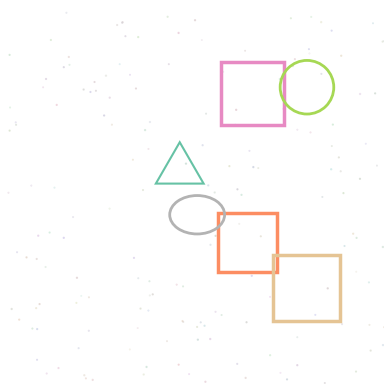[{"shape": "triangle", "thickness": 1.5, "radius": 0.36, "center": [0.467, 0.559]}, {"shape": "square", "thickness": 2.5, "radius": 0.39, "center": [0.644, 0.37]}, {"shape": "square", "thickness": 2.5, "radius": 0.41, "center": [0.656, 0.757]}, {"shape": "circle", "thickness": 2, "radius": 0.35, "center": [0.797, 0.773]}, {"shape": "square", "thickness": 2.5, "radius": 0.43, "center": [0.796, 0.252]}, {"shape": "oval", "thickness": 2, "radius": 0.36, "center": [0.512, 0.442]}]